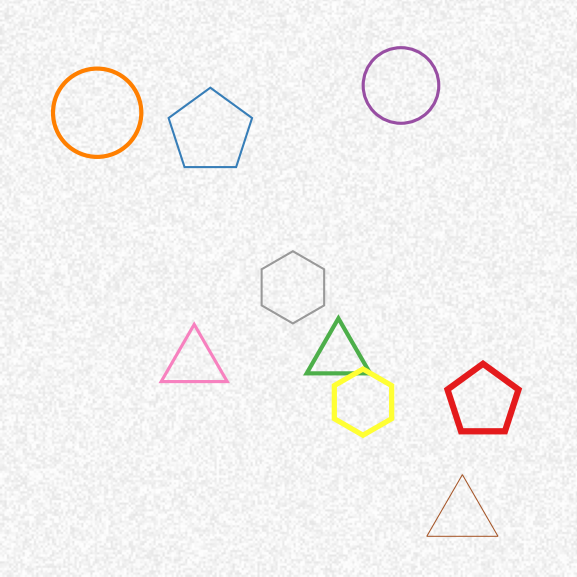[{"shape": "pentagon", "thickness": 3, "radius": 0.32, "center": [0.836, 0.305]}, {"shape": "pentagon", "thickness": 1, "radius": 0.38, "center": [0.364, 0.771]}, {"shape": "triangle", "thickness": 2, "radius": 0.32, "center": [0.586, 0.384]}, {"shape": "circle", "thickness": 1.5, "radius": 0.33, "center": [0.694, 0.851]}, {"shape": "circle", "thickness": 2, "radius": 0.38, "center": [0.168, 0.804]}, {"shape": "hexagon", "thickness": 2.5, "radius": 0.29, "center": [0.629, 0.303]}, {"shape": "triangle", "thickness": 0.5, "radius": 0.36, "center": [0.801, 0.106]}, {"shape": "triangle", "thickness": 1.5, "radius": 0.33, "center": [0.336, 0.371]}, {"shape": "hexagon", "thickness": 1, "radius": 0.31, "center": [0.507, 0.502]}]